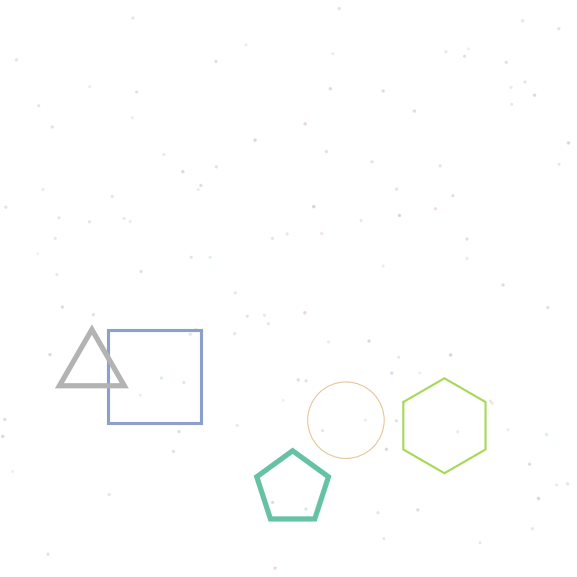[{"shape": "pentagon", "thickness": 2.5, "radius": 0.33, "center": [0.507, 0.153]}, {"shape": "square", "thickness": 1.5, "radius": 0.4, "center": [0.268, 0.347]}, {"shape": "hexagon", "thickness": 1, "radius": 0.41, "center": [0.77, 0.262]}, {"shape": "circle", "thickness": 0.5, "radius": 0.33, "center": [0.599, 0.272]}, {"shape": "triangle", "thickness": 2.5, "radius": 0.32, "center": [0.159, 0.364]}]